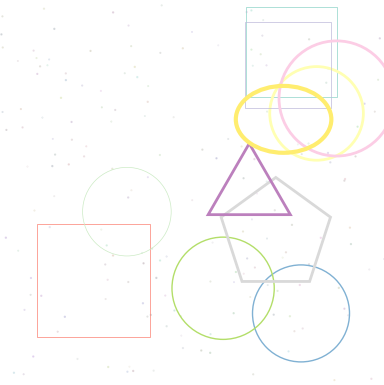[{"shape": "square", "thickness": 0.5, "radius": 0.59, "center": [0.757, 0.865]}, {"shape": "circle", "thickness": 2, "radius": 0.61, "center": [0.822, 0.705]}, {"shape": "square", "thickness": 0.5, "radius": 0.56, "center": [0.747, 0.832]}, {"shape": "square", "thickness": 0.5, "radius": 0.73, "center": [0.242, 0.271]}, {"shape": "circle", "thickness": 1, "radius": 0.63, "center": [0.782, 0.186]}, {"shape": "circle", "thickness": 1, "radius": 0.66, "center": [0.58, 0.251]}, {"shape": "circle", "thickness": 2, "radius": 0.75, "center": [0.874, 0.744]}, {"shape": "pentagon", "thickness": 2, "radius": 0.75, "center": [0.716, 0.39]}, {"shape": "triangle", "thickness": 2, "radius": 0.62, "center": [0.647, 0.504]}, {"shape": "circle", "thickness": 0.5, "radius": 0.58, "center": [0.33, 0.45]}, {"shape": "oval", "thickness": 3, "radius": 0.62, "center": [0.737, 0.69]}]